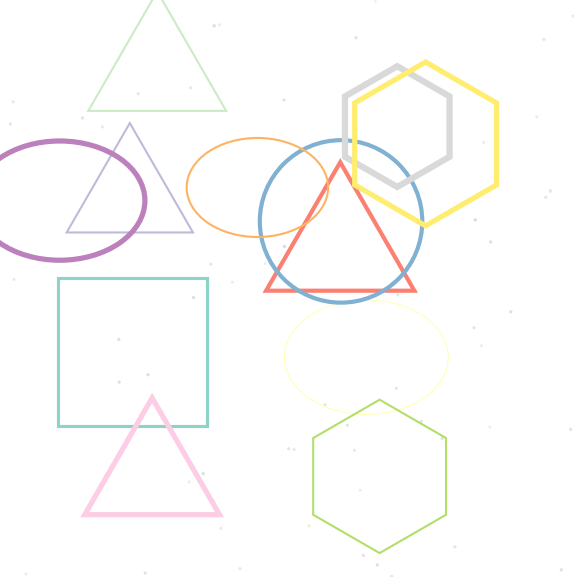[{"shape": "square", "thickness": 1.5, "radius": 0.64, "center": [0.229, 0.39]}, {"shape": "oval", "thickness": 0.5, "radius": 0.71, "center": [0.634, 0.381]}, {"shape": "triangle", "thickness": 1, "radius": 0.63, "center": [0.225, 0.66]}, {"shape": "triangle", "thickness": 2, "radius": 0.74, "center": [0.589, 0.57]}, {"shape": "circle", "thickness": 2, "radius": 0.7, "center": [0.591, 0.616]}, {"shape": "oval", "thickness": 1, "radius": 0.61, "center": [0.446, 0.674]}, {"shape": "hexagon", "thickness": 1, "radius": 0.66, "center": [0.657, 0.174]}, {"shape": "triangle", "thickness": 2.5, "radius": 0.67, "center": [0.263, 0.175]}, {"shape": "hexagon", "thickness": 3, "radius": 0.52, "center": [0.688, 0.78]}, {"shape": "oval", "thickness": 2.5, "radius": 0.74, "center": [0.103, 0.652]}, {"shape": "triangle", "thickness": 1, "radius": 0.69, "center": [0.272, 0.876]}, {"shape": "hexagon", "thickness": 2.5, "radius": 0.71, "center": [0.737, 0.75]}]